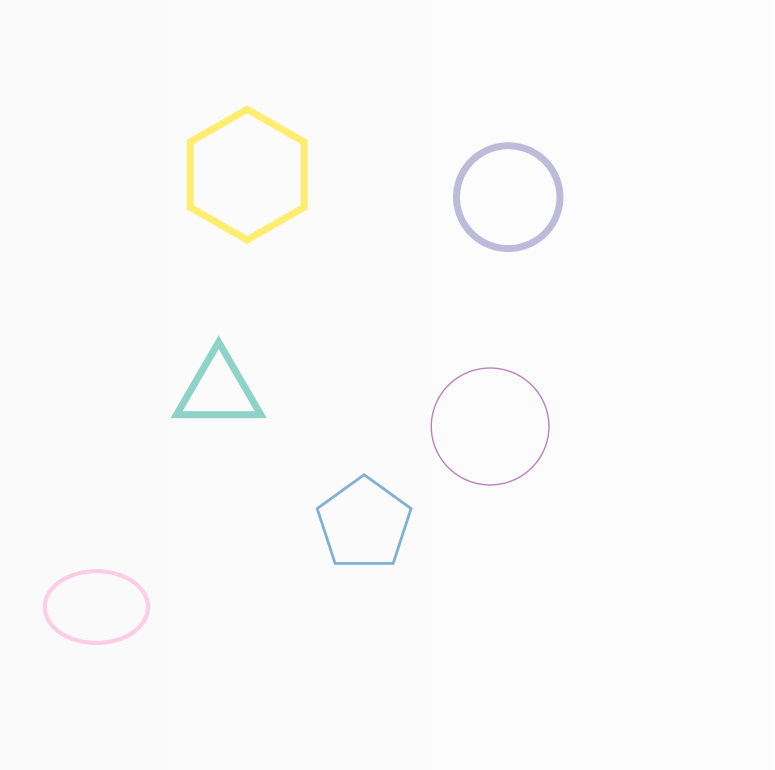[{"shape": "triangle", "thickness": 2.5, "radius": 0.31, "center": [0.282, 0.493]}, {"shape": "circle", "thickness": 2.5, "radius": 0.33, "center": [0.656, 0.744]}, {"shape": "pentagon", "thickness": 1, "radius": 0.32, "center": [0.47, 0.32]}, {"shape": "oval", "thickness": 1.5, "radius": 0.33, "center": [0.124, 0.212]}, {"shape": "circle", "thickness": 0.5, "radius": 0.38, "center": [0.632, 0.446]}, {"shape": "hexagon", "thickness": 2.5, "radius": 0.42, "center": [0.319, 0.773]}]